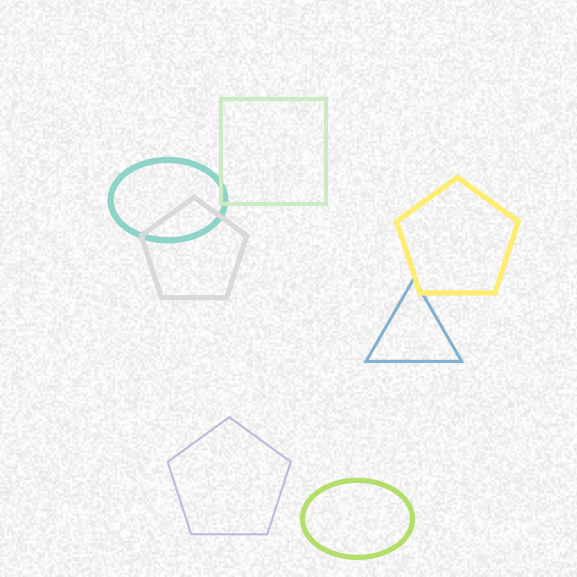[{"shape": "oval", "thickness": 3, "radius": 0.5, "center": [0.291, 0.653]}, {"shape": "pentagon", "thickness": 1, "radius": 0.56, "center": [0.397, 0.165]}, {"shape": "triangle", "thickness": 1.5, "radius": 0.48, "center": [0.717, 0.421]}, {"shape": "oval", "thickness": 2.5, "radius": 0.48, "center": [0.619, 0.101]}, {"shape": "pentagon", "thickness": 2.5, "radius": 0.48, "center": [0.336, 0.561]}, {"shape": "square", "thickness": 2, "radius": 0.45, "center": [0.473, 0.737]}, {"shape": "pentagon", "thickness": 2.5, "radius": 0.55, "center": [0.792, 0.581]}]